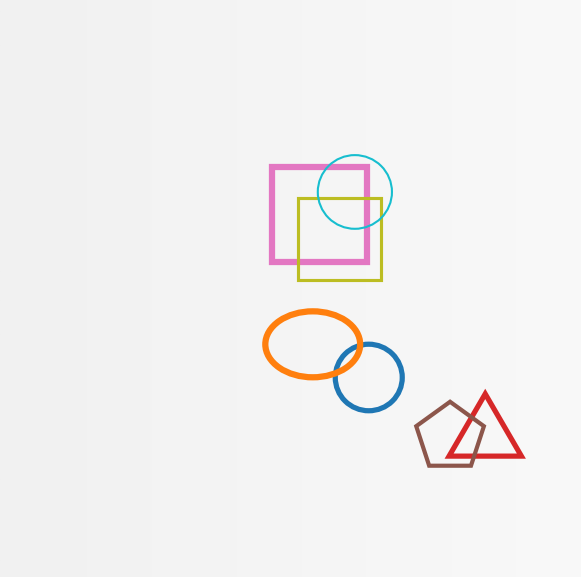[{"shape": "circle", "thickness": 2.5, "radius": 0.29, "center": [0.634, 0.345]}, {"shape": "oval", "thickness": 3, "radius": 0.41, "center": [0.538, 0.403]}, {"shape": "triangle", "thickness": 2.5, "radius": 0.36, "center": [0.835, 0.245]}, {"shape": "pentagon", "thickness": 2, "radius": 0.31, "center": [0.774, 0.242]}, {"shape": "square", "thickness": 3, "radius": 0.41, "center": [0.55, 0.628]}, {"shape": "square", "thickness": 1.5, "radius": 0.35, "center": [0.584, 0.585]}, {"shape": "circle", "thickness": 1, "radius": 0.32, "center": [0.611, 0.667]}]